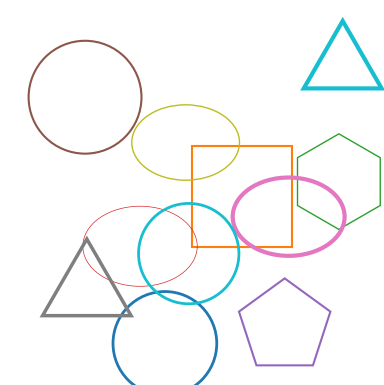[{"shape": "circle", "thickness": 2, "radius": 0.67, "center": [0.428, 0.108]}, {"shape": "square", "thickness": 1.5, "radius": 0.65, "center": [0.628, 0.49]}, {"shape": "hexagon", "thickness": 1, "radius": 0.62, "center": [0.88, 0.528]}, {"shape": "oval", "thickness": 0.5, "radius": 0.74, "center": [0.364, 0.36]}, {"shape": "pentagon", "thickness": 1.5, "radius": 0.62, "center": [0.739, 0.152]}, {"shape": "circle", "thickness": 1.5, "radius": 0.73, "center": [0.221, 0.748]}, {"shape": "oval", "thickness": 3, "radius": 0.73, "center": [0.75, 0.437]}, {"shape": "triangle", "thickness": 2.5, "radius": 0.66, "center": [0.226, 0.246]}, {"shape": "oval", "thickness": 1, "radius": 0.7, "center": [0.482, 0.63]}, {"shape": "circle", "thickness": 2, "radius": 0.65, "center": [0.49, 0.341]}, {"shape": "triangle", "thickness": 3, "radius": 0.58, "center": [0.89, 0.829]}]